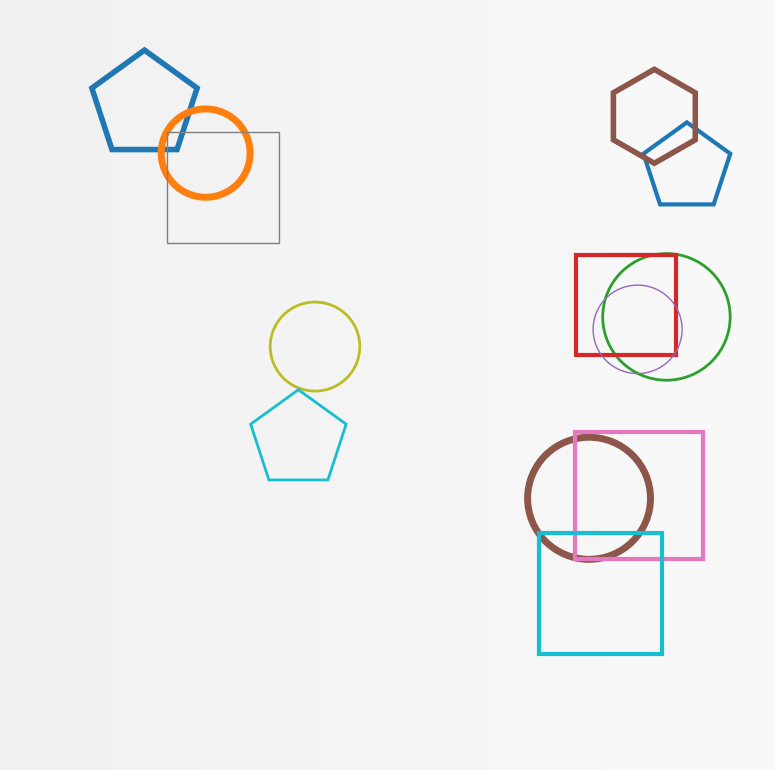[{"shape": "pentagon", "thickness": 2, "radius": 0.36, "center": [0.186, 0.864]}, {"shape": "pentagon", "thickness": 1.5, "radius": 0.29, "center": [0.886, 0.782]}, {"shape": "circle", "thickness": 2.5, "radius": 0.29, "center": [0.265, 0.801]}, {"shape": "circle", "thickness": 1, "radius": 0.41, "center": [0.86, 0.588]}, {"shape": "square", "thickness": 1.5, "radius": 0.32, "center": [0.808, 0.604]}, {"shape": "circle", "thickness": 0.5, "radius": 0.29, "center": [0.823, 0.572]}, {"shape": "hexagon", "thickness": 2, "radius": 0.31, "center": [0.844, 0.849]}, {"shape": "circle", "thickness": 2.5, "radius": 0.4, "center": [0.76, 0.353]}, {"shape": "square", "thickness": 1.5, "radius": 0.41, "center": [0.824, 0.357]}, {"shape": "square", "thickness": 0.5, "radius": 0.36, "center": [0.288, 0.757]}, {"shape": "circle", "thickness": 1, "radius": 0.29, "center": [0.406, 0.55]}, {"shape": "square", "thickness": 1.5, "radius": 0.4, "center": [0.775, 0.229]}, {"shape": "pentagon", "thickness": 1, "radius": 0.32, "center": [0.385, 0.429]}]